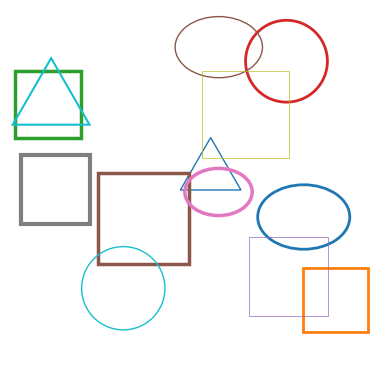[{"shape": "oval", "thickness": 2, "radius": 0.6, "center": [0.789, 0.436]}, {"shape": "triangle", "thickness": 1, "radius": 0.45, "center": [0.547, 0.552]}, {"shape": "square", "thickness": 2, "radius": 0.42, "center": [0.871, 0.221]}, {"shape": "square", "thickness": 2.5, "radius": 0.43, "center": [0.125, 0.728]}, {"shape": "circle", "thickness": 2, "radius": 0.53, "center": [0.744, 0.841]}, {"shape": "square", "thickness": 0.5, "radius": 0.51, "center": [0.748, 0.283]}, {"shape": "oval", "thickness": 1, "radius": 0.57, "center": [0.568, 0.878]}, {"shape": "square", "thickness": 2.5, "radius": 0.59, "center": [0.373, 0.433]}, {"shape": "oval", "thickness": 2.5, "radius": 0.44, "center": [0.568, 0.501]}, {"shape": "square", "thickness": 3, "radius": 0.45, "center": [0.145, 0.507]}, {"shape": "square", "thickness": 0.5, "radius": 0.57, "center": [0.639, 0.703]}, {"shape": "triangle", "thickness": 1.5, "radius": 0.58, "center": [0.133, 0.734]}, {"shape": "circle", "thickness": 1, "radius": 0.54, "center": [0.32, 0.251]}]